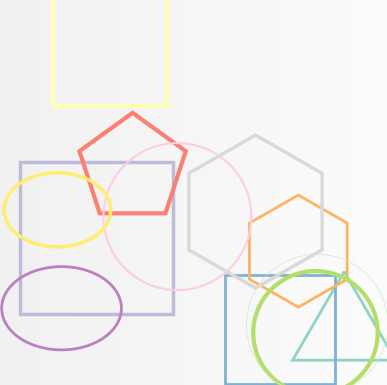[{"shape": "triangle", "thickness": 2, "radius": 0.77, "center": [0.888, 0.141]}, {"shape": "square", "thickness": 3, "radius": 0.73, "center": [0.284, 0.871]}, {"shape": "square", "thickness": 2.5, "radius": 0.99, "center": [0.248, 0.381]}, {"shape": "pentagon", "thickness": 3, "radius": 0.72, "center": [0.342, 0.563]}, {"shape": "square", "thickness": 2, "radius": 0.71, "center": [0.723, 0.144]}, {"shape": "hexagon", "thickness": 2, "radius": 0.73, "center": [0.77, 0.348]}, {"shape": "circle", "thickness": 3, "radius": 0.8, "center": [0.814, 0.135]}, {"shape": "circle", "thickness": 1.5, "radius": 0.95, "center": [0.458, 0.437]}, {"shape": "hexagon", "thickness": 2.5, "radius": 0.99, "center": [0.659, 0.451]}, {"shape": "oval", "thickness": 2, "radius": 0.77, "center": [0.159, 0.199]}, {"shape": "circle", "thickness": 0.5, "radius": 0.91, "center": [0.819, 0.157]}, {"shape": "oval", "thickness": 2.5, "radius": 0.69, "center": [0.148, 0.455]}]